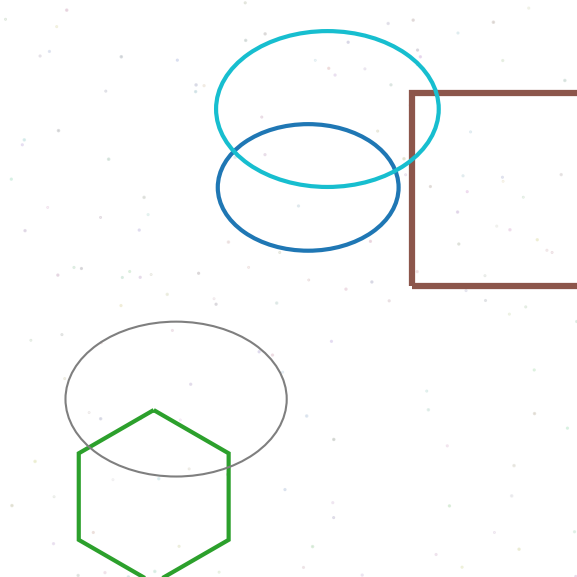[{"shape": "oval", "thickness": 2, "radius": 0.78, "center": [0.534, 0.675]}, {"shape": "hexagon", "thickness": 2, "radius": 0.75, "center": [0.266, 0.139]}, {"shape": "square", "thickness": 3, "radius": 0.84, "center": [0.881, 0.67]}, {"shape": "oval", "thickness": 1, "radius": 0.96, "center": [0.305, 0.308]}, {"shape": "oval", "thickness": 2, "radius": 0.96, "center": [0.567, 0.81]}]